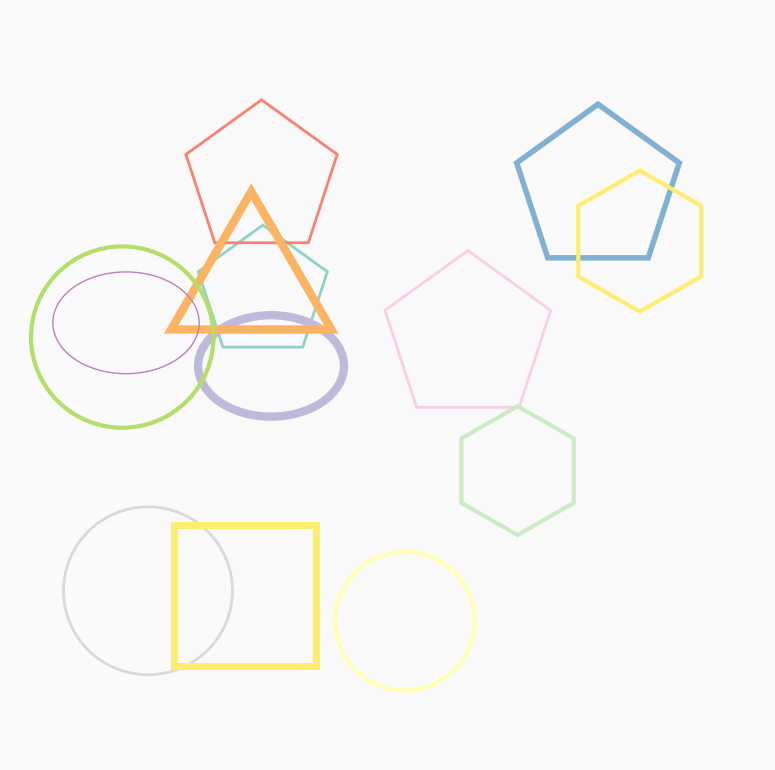[{"shape": "pentagon", "thickness": 1, "radius": 0.44, "center": [0.339, 0.62]}, {"shape": "circle", "thickness": 1.5, "radius": 0.45, "center": [0.523, 0.193]}, {"shape": "oval", "thickness": 3, "radius": 0.47, "center": [0.35, 0.525]}, {"shape": "pentagon", "thickness": 1, "radius": 0.51, "center": [0.338, 0.768]}, {"shape": "pentagon", "thickness": 2, "radius": 0.55, "center": [0.772, 0.754]}, {"shape": "triangle", "thickness": 3, "radius": 0.6, "center": [0.324, 0.632]}, {"shape": "circle", "thickness": 1.5, "radius": 0.59, "center": [0.158, 0.562]}, {"shape": "pentagon", "thickness": 1, "radius": 0.56, "center": [0.604, 0.562]}, {"shape": "circle", "thickness": 1, "radius": 0.54, "center": [0.191, 0.233]}, {"shape": "oval", "thickness": 0.5, "radius": 0.47, "center": [0.163, 0.581]}, {"shape": "hexagon", "thickness": 1.5, "radius": 0.42, "center": [0.668, 0.389]}, {"shape": "hexagon", "thickness": 1.5, "radius": 0.46, "center": [0.825, 0.687]}, {"shape": "square", "thickness": 2.5, "radius": 0.46, "center": [0.316, 0.226]}]